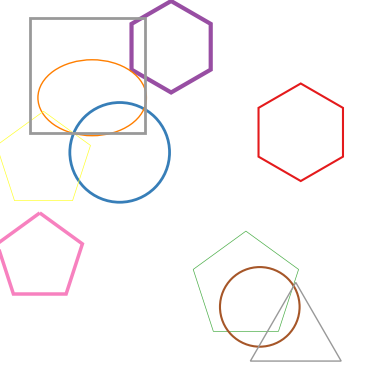[{"shape": "hexagon", "thickness": 1.5, "radius": 0.63, "center": [0.781, 0.656]}, {"shape": "circle", "thickness": 2, "radius": 0.65, "center": [0.311, 0.604]}, {"shape": "pentagon", "thickness": 0.5, "radius": 0.72, "center": [0.639, 0.256]}, {"shape": "hexagon", "thickness": 3, "radius": 0.59, "center": [0.444, 0.879]}, {"shape": "oval", "thickness": 1, "radius": 0.7, "center": [0.239, 0.746]}, {"shape": "pentagon", "thickness": 0.5, "radius": 0.64, "center": [0.113, 0.583]}, {"shape": "circle", "thickness": 1.5, "radius": 0.52, "center": [0.675, 0.203]}, {"shape": "pentagon", "thickness": 2.5, "radius": 0.58, "center": [0.103, 0.331]}, {"shape": "square", "thickness": 2, "radius": 0.75, "center": [0.228, 0.803]}, {"shape": "triangle", "thickness": 1, "radius": 0.68, "center": [0.768, 0.13]}]